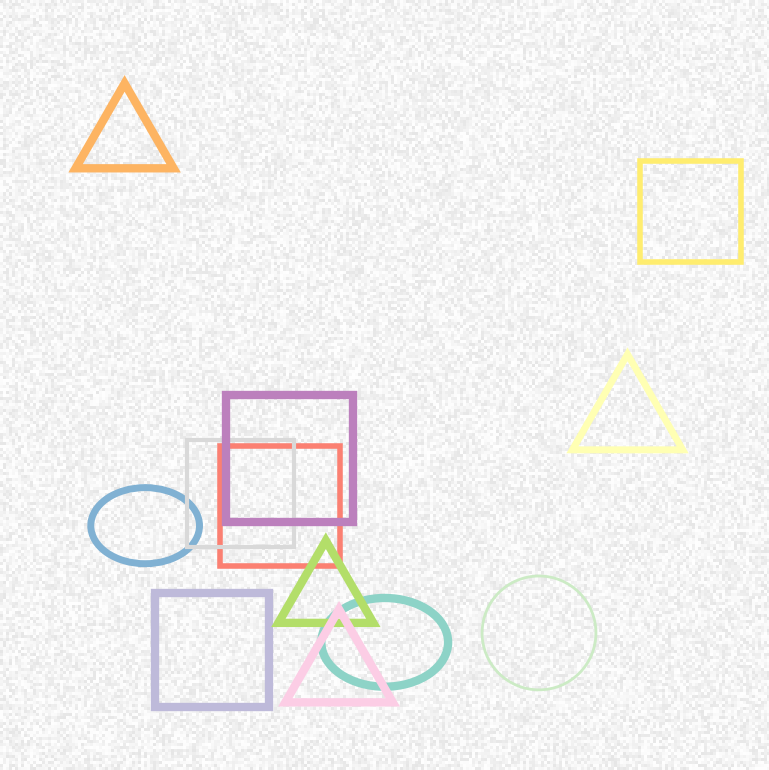[{"shape": "oval", "thickness": 3, "radius": 0.41, "center": [0.5, 0.166]}, {"shape": "triangle", "thickness": 2.5, "radius": 0.41, "center": [0.815, 0.457]}, {"shape": "square", "thickness": 3, "radius": 0.37, "center": [0.275, 0.156]}, {"shape": "square", "thickness": 2, "radius": 0.39, "center": [0.364, 0.343]}, {"shape": "oval", "thickness": 2.5, "radius": 0.35, "center": [0.189, 0.317]}, {"shape": "triangle", "thickness": 3, "radius": 0.37, "center": [0.162, 0.818]}, {"shape": "triangle", "thickness": 3, "radius": 0.36, "center": [0.423, 0.227]}, {"shape": "triangle", "thickness": 3, "radius": 0.4, "center": [0.44, 0.128]}, {"shape": "square", "thickness": 1.5, "radius": 0.35, "center": [0.312, 0.359]}, {"shape": "square", "thickness": 3, "radius": 0.41, "center": [0.376, 0.405]}, {"shape": "circle", "thickness": 1, "radius": 0.37, "center": [0.7, 0.178]}, {"shape": "square", "thickness": 2, "radius": 0.33, "center": [0.897, 0.725]}]